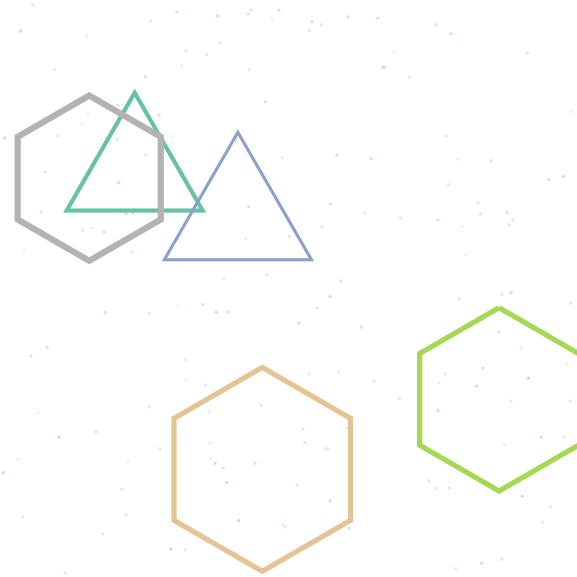[{"shape": "triangle", "thickness": 2, "radius": 0.68, "center": [0.233, 0.703]}, {"shape": "triangle", "thickness": 1.5, "radius": 0.74, "center": [0.412, 0.623]}, {"shape": "hexagon", "thickness": 2.5, "radius": 0.79, "center": [0.864, 0.308]}, {"shape": "hexagon", "thickness": 2.5, "radius": 0.88, "center": [0.454, 0.186]}, {"shape": "hexagon", "thickness": 3, "radius": 0.72, "center": [0.154, 0.691]}]